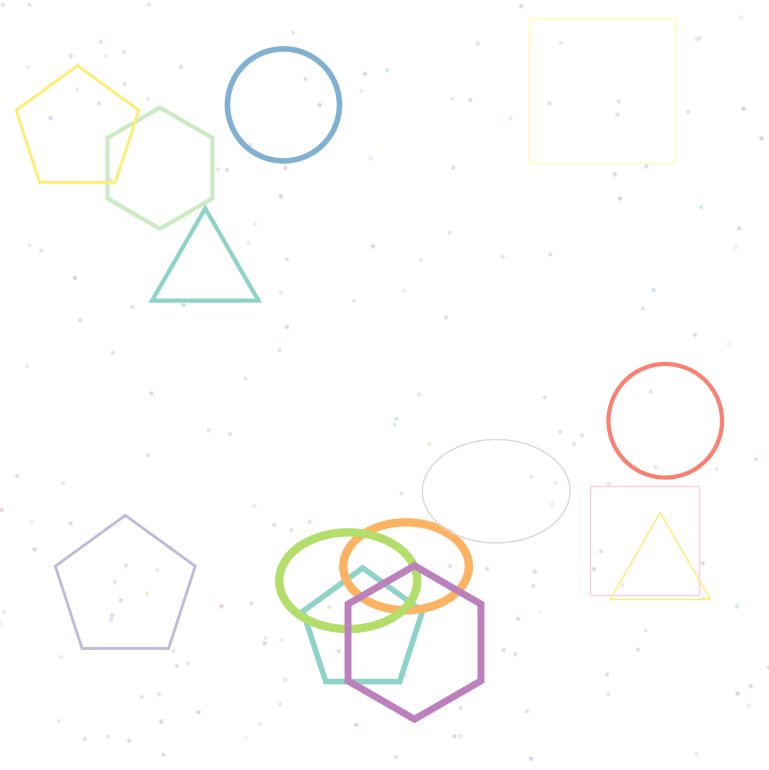[{"shape": "triangle", "thickness": 1.5, "radius": 0.4, "center": [0.267, 0.65]}, {"shape": "pentagon", "thickness": 2, "radius": 0.41, "center": [0.471, 0.181]}, {"shape": "square", "thickness": 0.5, "radius": 0.47, "center": [0.782, 0.883]}, {"shape": "pentagon", "thickness": 1, "radius": 0.48, "center": [0.163, 0.235]}, {"shape": "circle", "thickness": 1.5, "radius": 0.37, "center": [0.864, 0.454]}, {"shape": "circle", "thickness": 2, "radius": 0.36, "center": [0.368, 0.864]}, {"shape": "oval", "thickness": 3, "radius": 0.41, "center": [0.527, 0.265]}, {"shape": "oval", "thickness": 3, "radius": 0.45, "center": [0.452, 0.246]}, {"shape": "square", "thickness": 0.5, "radius": 0.35, "center": [0.838, 0.298]}, {"shape": "oval", "thickness": 0.5, "radius": 0.48, "center": [0.644, 0.362]}, {"shape": "hexagon", "thickness": 2.5, "radius": 0.5, "center": [0.538, 0.166]}, {"shape": "hexagon", "thickness": 1.5, "radius": 0.39, "center": [0.208, 0.782]}, {"shape": "triangle", "thickness": 0.5, "radius": 0.38, "center": [0.857, 0.259]}, {"shape": "pentagon", "thickness": 1, "radius": 0.42, "center": [0.101, 0.831]}]